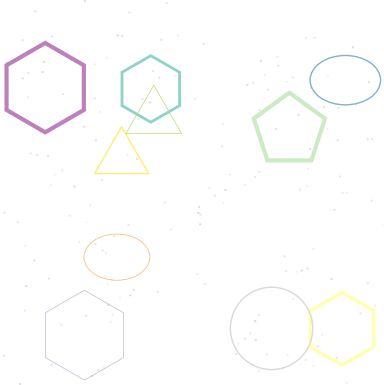[{"shape": "hexagon", "thickness": 2, "radius": 0.43, "center": [0.392, 0.769]}, {"shape": "hexagon", "thickness": 2.5, "radius": 0.47, "center": [0.889, 0.146]}, {"shape": "hexagon", "thickness": 0.5, "radius": 0.58, "center": [0.219, 0.129]}, {"shape": "oval", "thickness": 1, "radius": 0.46, "center": [0.897, 0.792]}, {"shape": "oval", "thickness": 0.5, "radius": 0.43, "center": [0.304, 0.332]}, {"shape": "triangle", "thickness": 0.5, "radius": 0.42, "center": [0.399, 0.695]}, {"shape": "circle", "thickness": 1, "radius": 0.53, "center": [0.705, 0.147]}, {"shape": "hexagon", "thickness": 3, "radius": 0.58, "center": [0.117, 0.772]}, {"shape": "pentagon", "thickness": 3, "radius": 0.49, "center": [0.752, 0.662]}, {"shape": "triangle", "thickness": 1, "radius": 0.4, "center": [0.316, 0.59]}]